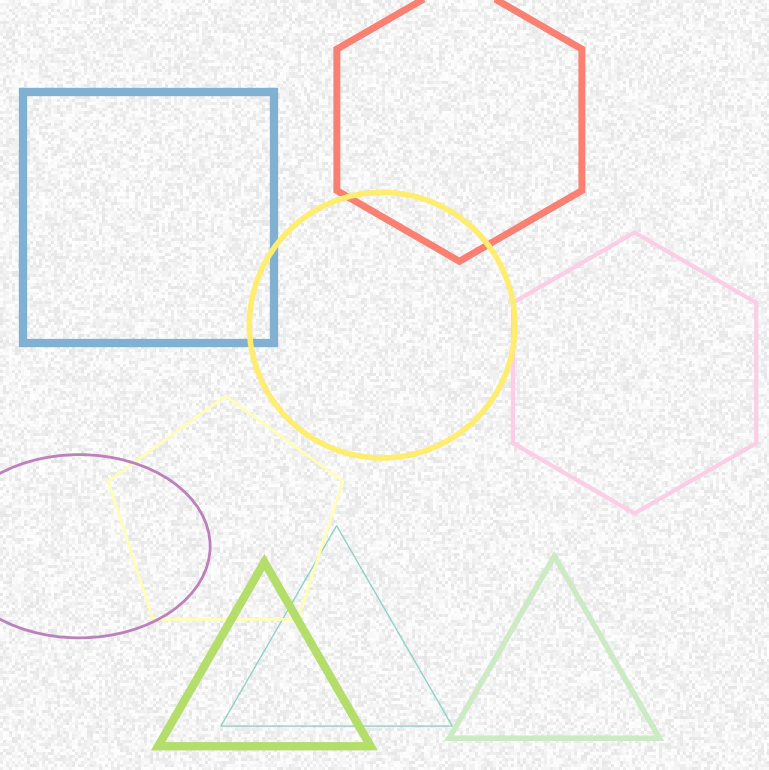[{"shape": "triangle", "thickness": 0.5, "radius": 0.87, "center": [0.437, 0.144]}, {"shape": "pentagon", "thickness": 1, "radius": 0.8, "center": [0.293, 0.325]}, {"shape": "hexagon", "thickness": 2.5, "radius": 0.92, "center": [0.597, 0.844]}, {"shape": "square", "thickness": 3, "radius": 0.81, "center": [0.193, 0.717]}, {"shape": "triangle", "thickness": 3, "radius": 0.8, "center": [0.343, 0.111]}, {"shape": "hexagon", "thickness": 1.5, "radius": 0.91, "center": [0.824, 0.516]}, {"shape": "oval", "thickness": 1, "radius": 0.85, "center": [0.103, 0.291]}, {"shape": "triangle", "thickness": 2, "radius": 0.79, "center": [0.72, 0.12]}, {"shape": "circle", "thickness": 2, "radius": 0.86, "center": [0.496, 0.578]}]